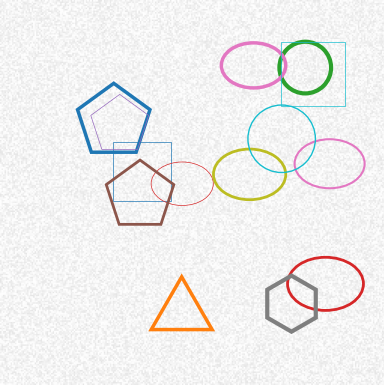[{"shape": "pentagon", "thickness": 2.5, "radius": 0.49, "center": [0.295, 0.685]}, {"shape": "square", "thickness": 0.5, "radius": 0.38, "center": [0.369, 0.555]}, {"shape": "triangle", "thickness": 2.5, "radius": 0.46, "center": [0.472, 0.19]}, {"shape": "circle", "thickness": 3, "radius": 0.34, "center": [0.793, 0.824]}, {"shape": "oval", "thickness": 2, "radius": 0.49, "center": [0.845, 0.263]}, {"shape": "oval", "thickness": 0.5, "radius": 0.4, "center": [0.473, 0.523]}, {"shape": "pentagon", "thickness": 0.5, "radius": 0.39, "center": [0.311, 0.676]}, {"shape": "pentagon", "thickness": 2, "radius": 0.46, "center": [0.364, 0.492]}, {"shape": "oval", "thickness": 1.5, "radius": 0.45, "center": [0.856, 0.575]}, {"shape": "oval", "thickness": 2.5, "radius": 0.42, "center": [0.659, 0.83]}, {"shape": "hexagon", "thickness": 3, "radius": 0.36, "center": [0.757, 0.211]}, {"shape": "oval", "thickness": 2, "radius": 0.47, "center": [0.648, 0.547]}, {"shape": "circle", "thickness": 1, "radius": 0.44, "center": [0.732, 0.64]}, {"shape": "square", "thickness": 0.5, "radius": 0.41, "center": [0.813, 0.808]}]